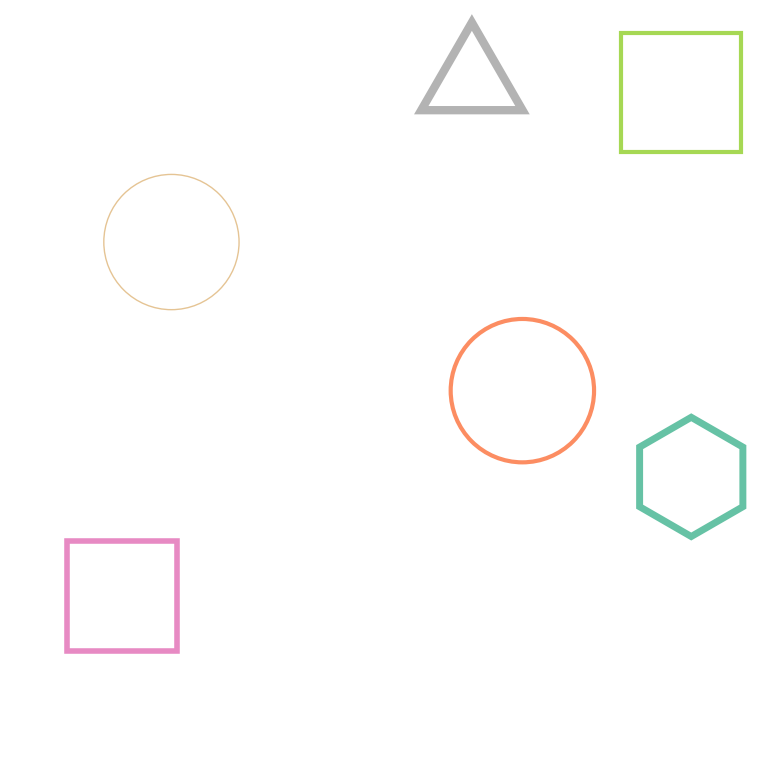[{"shape": "hexagon", "thickness": 2.5, "radius": 0.39, "center": [0.898, 0.381]}, {"shape": "circle", "thickness": 1.5, "radius": 0.47, "center": [0.678, 0.493]}, {"shape": "square", "thickness": 2, "radius": 0.36, "center": [0.159, 0.226]}, {"shape": "square", "thickness": 1.5, "radius": 0.39, "center": [0.884, 0.88]}, {"shape": "circle", "thickness": 0.5, "radius": 0.44, "center": [0.223, 0.686]}, {"shape": "triangle", "thickness": 3, "radius": 0.38, "center": [0.613, 0.895]}]